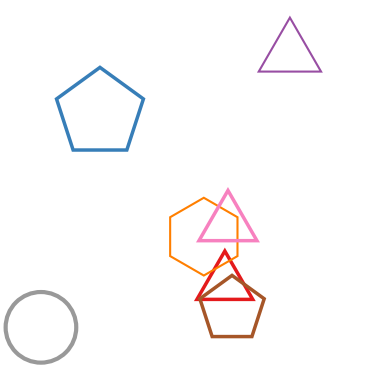[{"shape": "triangle", "thickness": 2.5, "radius": 0.42, "center": [0.584, 0.264]}, {"shape": "pentagon", "thickness": 2.5, "radius": 0.59, "center": [0.26, 0.706]}, {"shape": "triangle", "thickness": 1.5, "radius": 0.47, "center": [0.753, 0.861]}, {"shape": "hexagon", "thickness": 1.5, "radius": 0.5, "center": [0.529, 0.385]}, {"shape": "pentagon", "thickness": 2.5, "radius": 0.44, "center": [0.603, 0.197]}, {"shape": "triangle", "thickness": 2.5, "radius": 0.43, "center": [0.592, 0.418]}, {"shape": "circle", "thickness": 3, "radius": 0.46, "center": [0.106, 0.15]}]